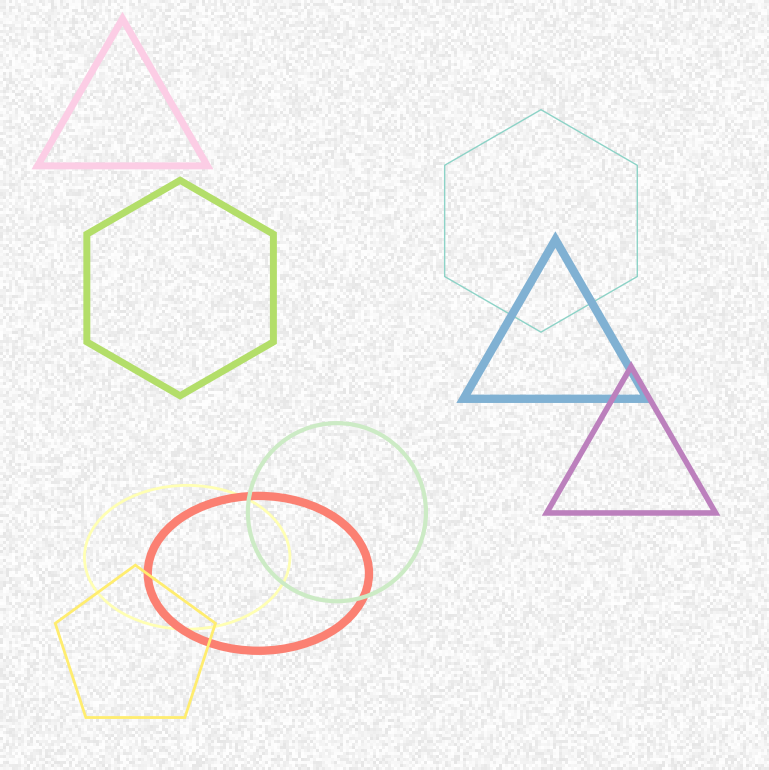[{"shape": "hexagon", "thickness": 0.5, "radius": 0.72, "center": [0.703, 0.713]}, {"shape": "oval", "thickness": 1, "radius": 0.67, "center": [0.243, 0.276]}, {"shape": "oval", "thickness": 3, "radius": 0.72, "center": [0.336, 0.255]}, {"shape": "triangle", "thickness": 3, "radius": 0.69, "center": [0.721, 0.551]}, {"shape": "hexagon", "thickness": 2.5, "radius": 0.7, "center": [0.234, 0.626]}, {"shape": "triangle", "thickness": 2.5, "radius": 0.64, "center": [0.159, 0.848]}, {"shape": "triangle", "thickness": 2, "radius": 0.63, "center": [0.82, 0.397]}, {"shape": "circle", "thickness": 1.5, "radius": 0.58, "center": [0.438, 0.335]}, {"shape": "pentagon", "thickness": 1, "radius": 0.55, "center": [0.176, 0.157]}]